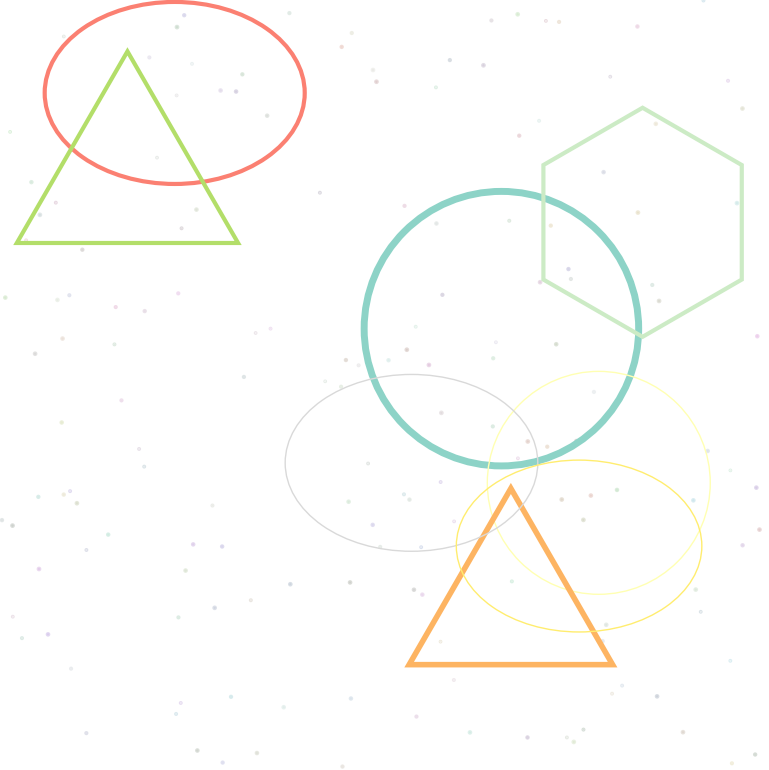[{"shape": "circle", "thickness": 2.5, "radius": 0.89, "center": [0.651, 0.573]}, {"shape": "circle", "thickness": 0.5, "radius": 0.72, "center": [0.778, 0.373]}, {"shape": "oval", "thickness": 1.5, "radius": 0.84, "center": [0.227, 0.879]}, {"shape": "triangle", "thickness": 2, "radius": 0.76, "center": [0.663, 0.213]}, {"shape": "triangle", "thickness": 1.5, "radius": 0.83, "center": [0.166, 0.767]}, {"shape": "oval", "thickness": 0.5, "radius": 0.82, "center": [0.534, 0.399]}, {"shape": "hexagon", "thickness": 1.5, "radius": 0.74, "center": [0.835, 0.711]}, {"shape": "oval", "thickness": 0.5, "radius": 0.8, "center": [0.752, 0.291]}]